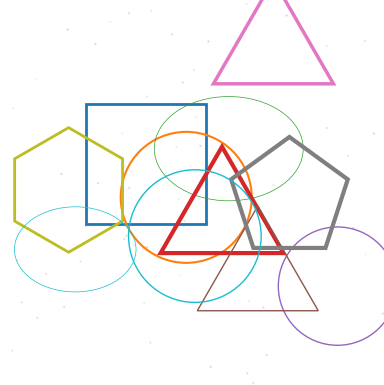[{"shape": "square", "thickness": 2, "radius": 0.78, "center": [0.379, 0.574]}, {"shape": "circle", "thickness": 1.5, "radius": 0.85, "center": [0.484, 0.487]}, {"shape": "oval", "thickness": 0.5, "radius": 0.97, "center": [0.594, 0.614]}, {"shape": "triangle", "thickness": 3, "radius": 0.92, "center": [0.577, 0.435]}, {"shape": "circle", "thickness": 1, "radius": 0.77, "center": [0.877, 0.257]}, {"shape": "triangle", "thickness": 1, "radius": 0.91, "center": [0.67, 0.284]}, {"shape": "triangle", "thickness": 2.5, "radius": 0.9, "center": [0.71, 0.872]}, {"shape": "pentagon", "thickness": 3, "radius": 0.8, "center": [0.752, 0.485]}, {"shape": "hexagon", "thickness": 2, "radius": 0.81, "center": [0.178, 0.507]}, {"shape": "circle", "thickness": 1, "radius": 0.86, "center": [0.506, 0.387]}, {"shape": "oval", "thickness": 0.5, "radius": 0.79, "center": [0.195, 0.352]}]